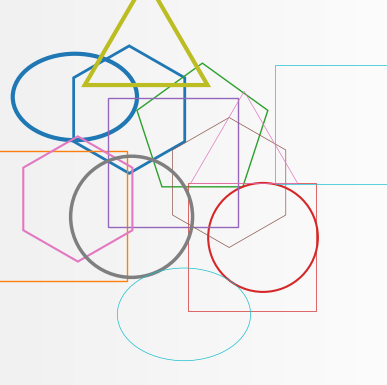[{"shape": "oval", "thickness": 3, "radius": 0.8, "center": [0.193, 0.748]}, {"shape": "hexagon", "thickness": 2, "radius": 0.83, "center": [0.333, 0.715]}, {"shape": "square", "thickness": 1, "radius": 0.85, "center": [0.159, 0.439]}, {"shape": "pentagon", "thickness": 1, "radius": 0.89, "center": [0.522, 0.658]}, {"shape": "square", "thickness": 0.5, "radius": 0.83, "center": [0.65, 0.358]}, {"shape": "circle", "thickness": 1.5, "radius": 0.71, "center": [0.679, 0.383]}, {"shape": "square", "thickness": 1, "radius": 0.84, "center": [0.445, 0.579]}, {"shape": "hexagon", "thickness": 0.5, "radius": 0.84, "center": [0.591, 0.526]}, {"shape": "triangle", "thickness": 0.5, "radius": 0.8, "center": [0.63, 0.604]}, {"shape": "hexagon", "thickness": 1.5, "radius": 0.81, "center": [0.201, 0.483]}, {"shape": "circle", "thickness": 2.5, "radius": 0.79, "center": [0.34, 0.437]}, {"shape": "triangle", "thickness": 3, "radius": 0.91, "center": [0.377, 0.871]}, {"shape": "oval", "thickness": 0.5, "radius": 0.86, "center": [0.475, 0.183]}, {"shape": "square", "thickness": 0.5, "radius": 0.77, "center": [0.865, 0.676]}]